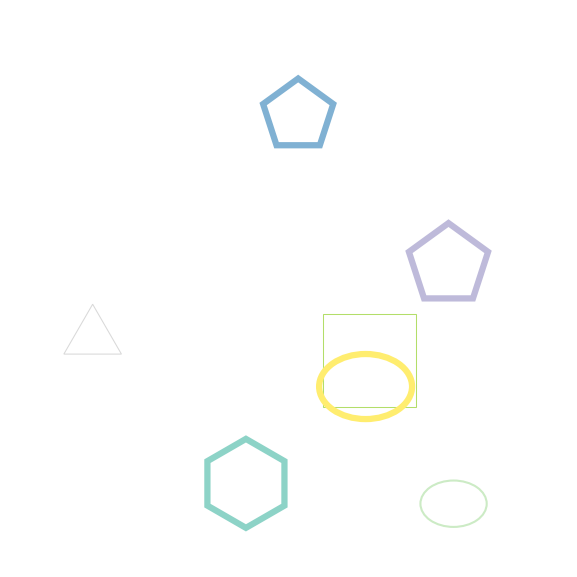[{"shape": "hexagon", "thickness": 3, "radius": 0.39, "center": [0.426, 0.162]}, {"shape": "pentagon", "thickness": 3, "radius": 0.36, "center": [0.777, 0.541]}, {"shape": "pentagon", "thickness": 3, "radius": 0.32, "center": [0.516, 0.799]}, {"shape": "square", "thickness": 0.5, "radius": 0.4, "center": [0.64, 0.375]}, {"shape": "triangle", "thickness": 0.5, "radius": 0.29, "center": [0.16, 0.415]}, {"shape": "oval", "thickness": 1, "radius": 0.29, "center": [0.785, 0.127]}, {"shape": "oval", "thickness": 3, "radius": 0.4, "center": [0.633, 0.33]}]